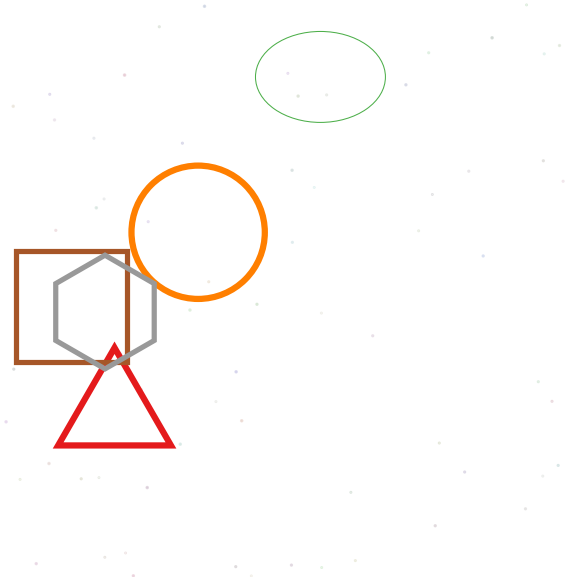[{"shape": "triangle", "thickness": 3, "radius": 0.56, "center": [0.198, 0.284]}, {"shape": "oval", "thickness": 0.5, "radius": 0.56, "center": [0.555, 0.866]}, {"shape": "circle", "thickness": 3, "radius": 0.58, "center": [0.343, 0.597]}, {"shape": "square", "thickness": 2.5, "radius": 0.48, "center": [0.124, 0.469]}, {"shape": "hexagon", "thickness": 2.5, "radius": 0.49, "center": [0.182, 0.459]}]